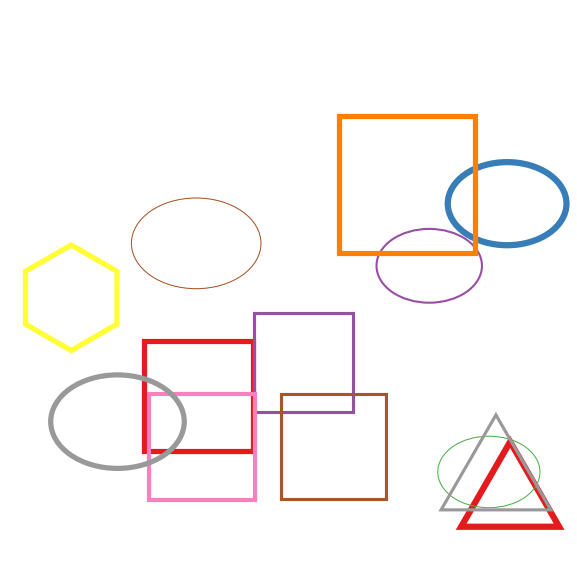[{"shape": "triangle", "thickness": 3, "radius": 0.49, "center": [0.883, 0.136]}, {"shape": "square", "thickness": 2.5, "radius": 0.47, "center": [0.343, 0.313]}, {"shape": "oval", "thickness": 3, "radius": 0.51, "center": [0.878, 0.646]}, {"shape": "oval", "thickness": 0.5, "radius": 0.44, "center": [0.847, 0.182]}, {"shape": "oval", "thickness": 1, "radius": 0.46, "center": [0.743, 0.539]}, {"shape": "square", "thickness": 1.5, "radius": 0.43, "center": [0.526, 0.371]}, {"shape": "square", "thickness": 2.5, "radius": 0.59, "center": [0.705, 0.68]}, {"shape": "hexagon", "thickness": 2.5, "radius": 0.46, "center": [0.123, 0.484]}, {"shape": "oval", "thickness": 0.5, "radius": 0.56, "center": [0.34, 0.578]}, {"shape": "square", "thickness": 1.5, "radius": 0.46, "center": [0.577, 0.226]}, {"shape": "square", "thickness": 2, "radius": 0.46, "center": [0.35, 0.225]}, {"shape": "oval", "thickness": 2.5, "radius": 0.58, "center": [0.203, 0.269]}, {"shape": "triangle", "thickness": 1.5, "radius": 0.55, "center": [0.859, 0.171]}]